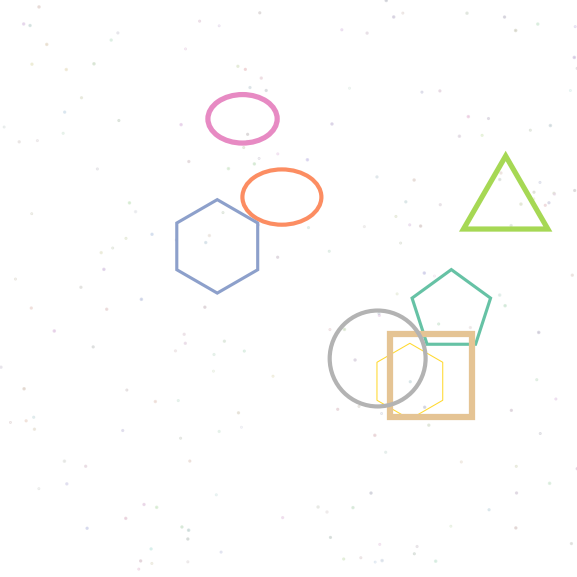[{"shape": "pentagon", "thickness": 1.5, "radius": 0.36, "center": [0.782, 0.461]}, {"shape": "oval", "thickness": 2, "radius": 0.34, "center": [0.488, 0.658]}, {"shape": "hexagon", "thickness": 1.5, "radius": 0.4, "center": [0.376, 0.573]}, {"shape": "oval", "thickness": 2.5, "radius": 0.3, "center": [0.42, 0.793]}, {"shape": "triangle", "thickness": 2.5, "radius": 0.42, "center": [0.876, 0.645]}, {"shape": "hexagon", "thickness": 0.5, "radius": 0.33, "center": [0.71, 0.339]}, {"shape": "square", "thickness": 3, "radius": 0.36, "center": [0.746, 0.349]}, {"shape": "circle", "thickness": 2, "radius": 0.42, "center": [0.654, 0.378]}]